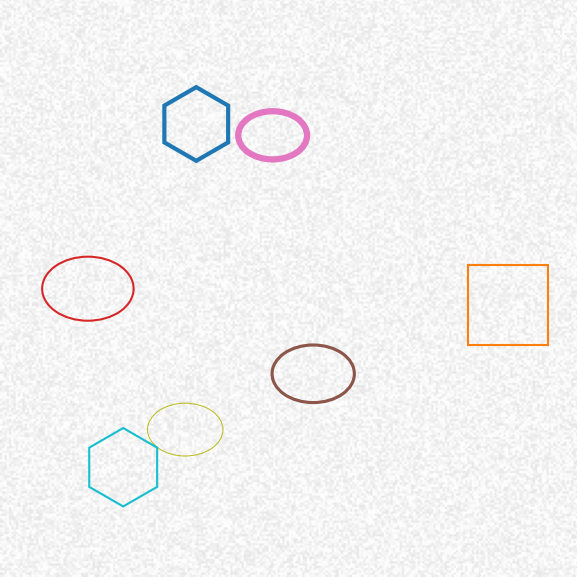[{"shape": "hexagon", "thickness": 2, "radius": 0.32, "center": [0.34, 0.784]}, {"shape": "square", "thickness": 1, "radius": 0.35, "center": [0.88, 0.471]}, {"shape": "oval", "thickness": 1, "radius": 0.4, "center": [0.152, 0.499]}, {"shape": "oval", "thickness": 1.5, "radius": 0.36, "center": [0.542, 0.352]}, {"shape": "oval", "thickness": 3, "radius": 0.3, "center": [0.472, 0.765]}, {"shape": "oval", "thickness": 0.5, "radius": 0.33, "center": [0.321, 0.255]}, {"shape": "hexagon", "thickness": 1, "radius": 0.34, "center": [0.213, 0.19]}]